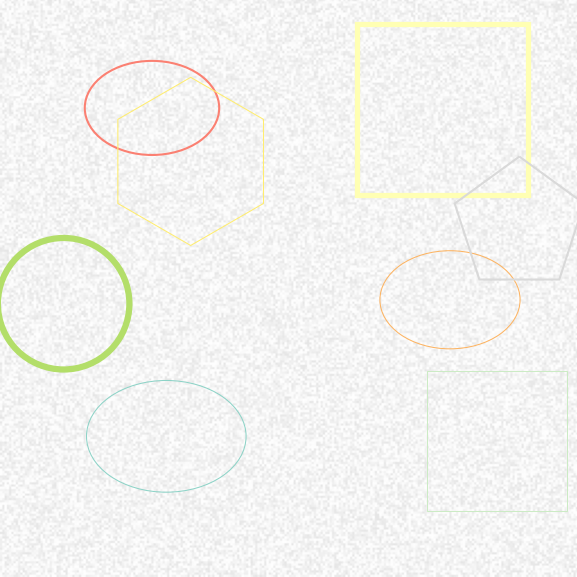[{"shape": "oval", "thickness": 0.5, "radius": 0.69, "center": [0.288, 0.244]}, {"shape": "square", "thickness": 2.5, "radius": 0.74, "center": [0.766, 0.81]}, {"shape": "oval", "thickness": 1, "radius": 0.58, "center": [0.263, 0.812]}, {"shape": "oval", "thickness": 0.5, "radius": 0.61, "center": [0.779, 0.48]}, {"shape": "circle", "thickness": 3, "radius": 0.57, "center": [0.11, 0.473]}, {"shape": "pentagon", "thickness": 1, "radius": 0.59, "center": [0.899, 0.61]}, {"shape": "square", "thickness": 0.5, "radius": 0.6, "center": [0.861, 0.236]}, {"shape": "hexagon", "thickness": 0.5, "radius": 0.73, "center": [0.33, 0.72]}]